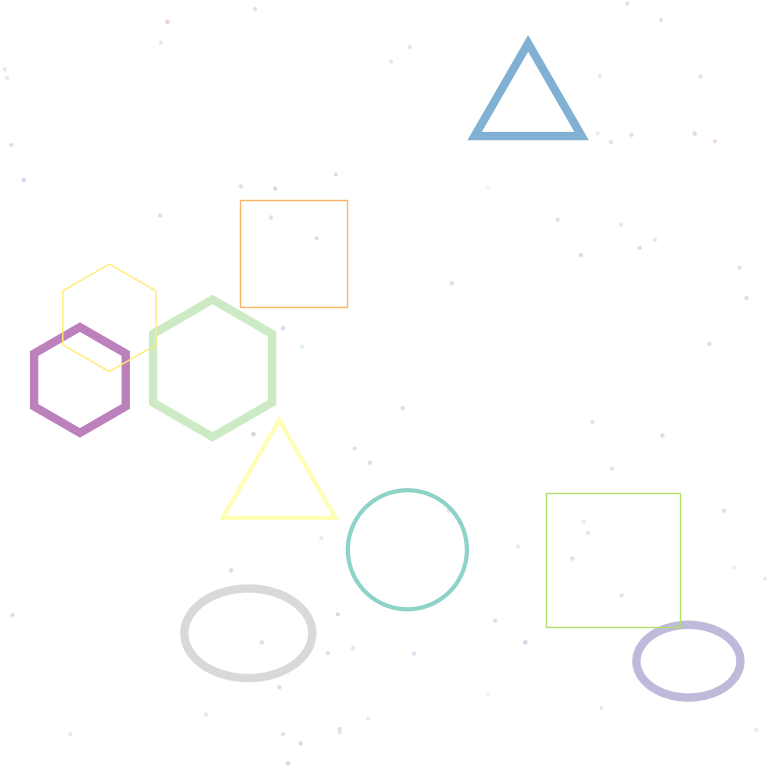[{"shape": "circle", "thickness": 1.5, "radius": 0.39, "center": [0.529, 0.286]}, {"shape": "triangle", "thickness": 1.5, "radius": 0.42, "center": [0.363, 0.37]}, {"shape": "oval", "thickness": 3, "radius": 0.34, "center": [0.894, 0.141]}, {"shape": "triangle", "thickness": 3, "radius": 0.4, "center": [0.686, 0.863]}, {"shape": "square", "thickness": 0.5, "radius": 0.35, "center": [0.381, 0.671]}, {"shape": "square", "thickness": 0.5, "radius": 0.44, "center": [0.796, 0.273]}, {"shape": "oval", "thickness": 3, "radius": 0.42, "center": [0.322, 0.178]}, {"shape": "hexagon", "thickness": 3, "radius": 0.34, "center": [0.104, 0.507]}, {"shape": "hexagon", "thickness": 3, "radius": 0.45, "center": [0.276, 0.522]}, {"shape": "hexagon", "thickness": 0.5, "radius": 0.35, "center": [0.142, 0.587]}]